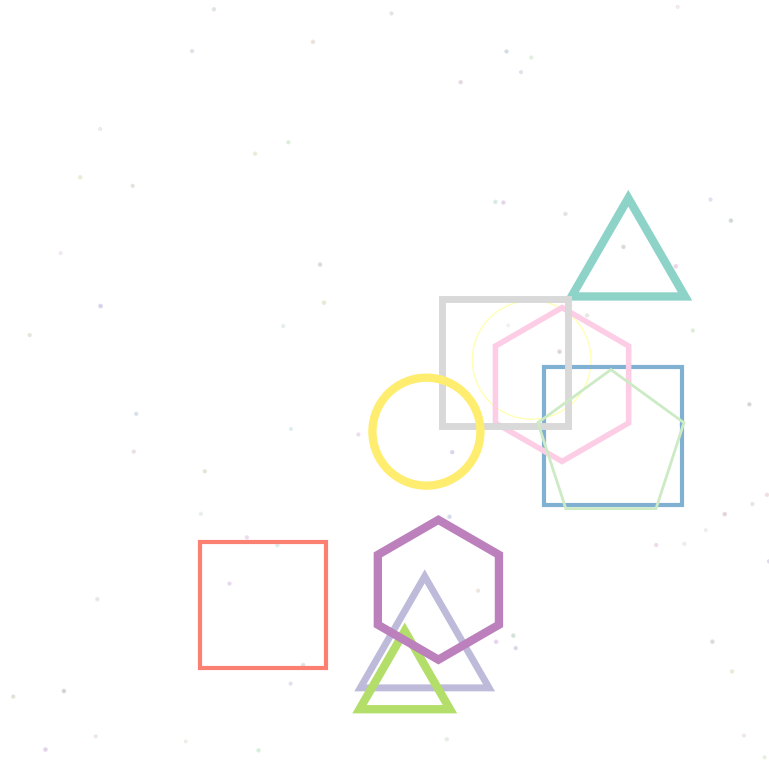[{"shape": "triangle", "thickness": 3, "radius": 0.43, "center": [0.816, 0.658]}, {"shape": "circle", "thickness": 0.5, "radius": 0.39, "center": [0.69, 0.533]}, {"shape": "triangle", "thickness": 2.5, "radius": 0.48, "center": [0.552, 0.155]}, {"shape": "square", "thickness": 1.5, "radius": 0.41, "center": [0.341, 0.215]}, {"shape": "square", "thickness": 1.5, "radius": 0.45, "center": [0.796, 0.434]}, {"shape": "triangle", "thickness": 3, "radius": 0.34, "center": [0.526, 0.113]}, {"shape": "hexagon", "thickness": 2, "radius": 0.5, "center": [0.73, 0.501]}, {"shape": "square", "thickness": 2.5, "radius": 0.41, "center": [0.656, 0.529]}, {"shape": "hexagon", "thickness": 3, "radius": 0.45, "center": [0.569, 0.234]}, {"shape": "pentagon", "thickness": 1, "radius": 0.5, "center": [0.793, 0.42]}, {"shape": "circle", "thickness": 3, "radius": 0.35, "center": [0.554, 0.439]}]